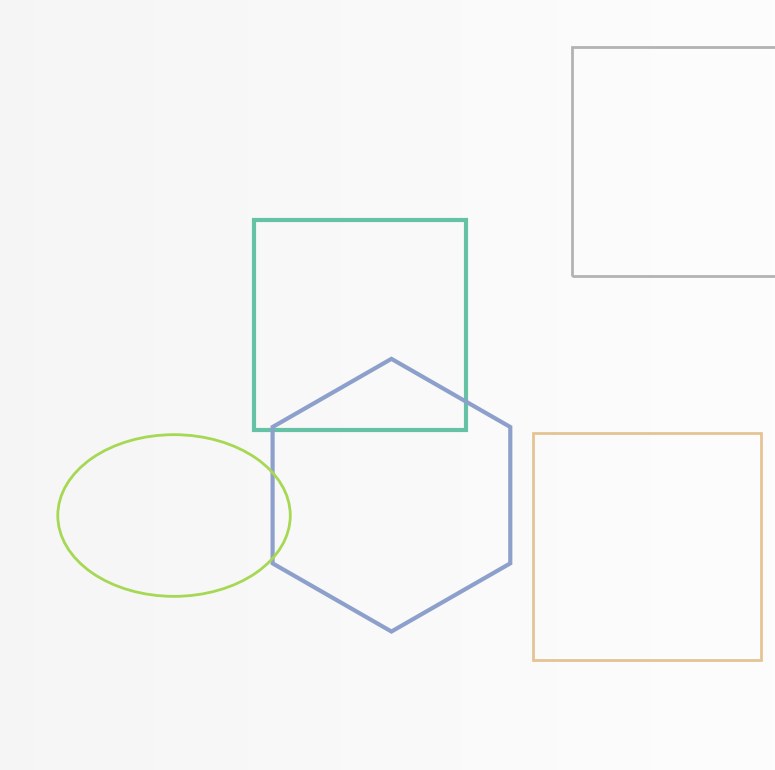[{"shape": "square", "thickness": 1.5, "radius": 0.68, "center": [0.465, 0.578]}, {"shape": "hexagon", "thickness": 1.5, "radius": 0.89, "center": [0.505, 0.357]}, {"shape": "oval", "thickness": 1, "radius": 0.75, "center": [0.225, 0.331]}, {"shape": "square", "thickness": 1, "radius": 0.74, "center": [0.835, 0.29]}, {"shape": "square", "thickness": 1, "radius": 0.74, "center": [0.886, 0.79]}]